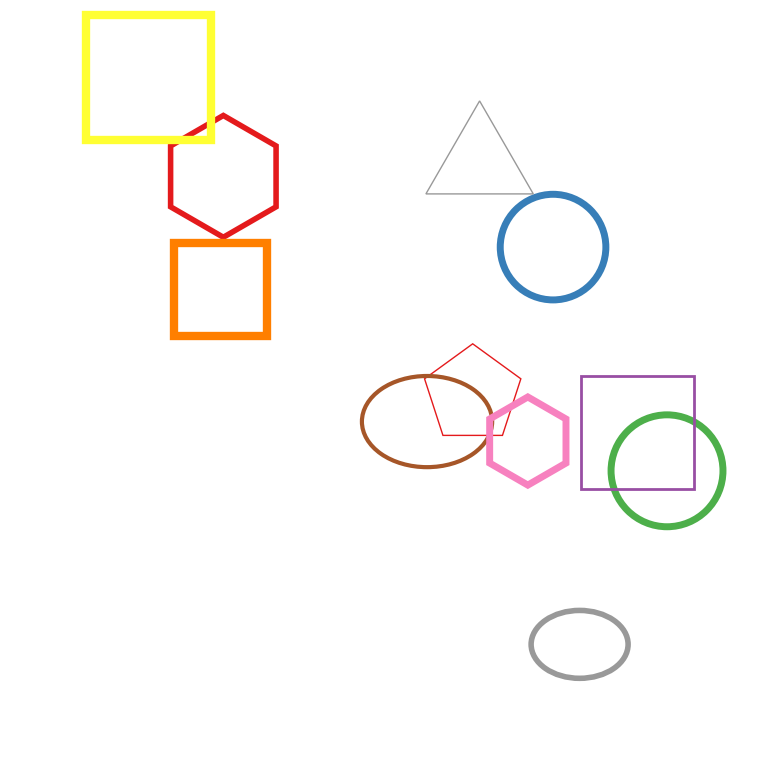[{"shape": "pentagon", "thickness": 0.5, "radius": 0.33, "center": [0.614, 0.488]}, {"shape": "hexagon", "thickness": 2, "radius": 0.4, "center": [0.29, 0.771]}, {"shape": "circle", "thickness": 2.5, "radius": 0.34, "center": [0.718, 0.679]}, {"shape": "circle", "thickness": 2.5, "radius": 0.36, "center": [0.866, 0.389]}, {"shape": "square", "thickness": 1, "radius": 0.37, "center": [0.828, 0.438]}, {"shape": "square", "thickness": 3, "radius": 0.3, "center": [0.287, 0.624]}, {"shape": "square", "thickness": 3, "radius": 0.41, "center": [0.193, 0.899]}, {"shape": "oval", "thickness": 1.5, "radius": 0.42, "center": [0.555, 0.453]}, {"shape": "hexagon", "thickness": 2.5, "radius": 0.29, "center": [0.685, 0.427]}, {"shape": "oval", "thickness": 2, "radius": 0.31, "center": [0.753, 0.163]}, {"shape": "triangle", "thickness": 0.5, "radius": 0.4, "center": [0.623, 0.788]}]